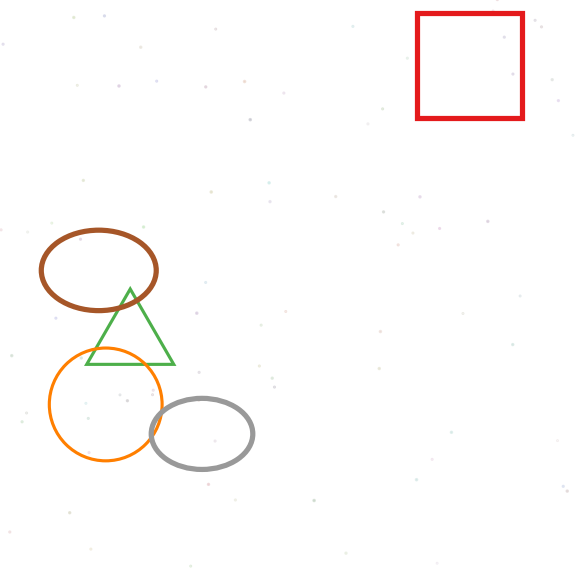[{"shape": "square", "thickness": 2.5, "radius": 0.45, "center": [0.813, 0.886]}, {"shape": "triangle", "thickness": 1.5, "radius": 0.43, "center": [0.226, 0.412]}, {"shape": "circle", "thickness": 1.5, "radius": 0.49, "center": [0.183, 0.299]}, {"shape": "oval", "thickness": 2.5, "radius": 0.5, "center": [0.171, 0.531]}, {"shape": "oval", "thickness": 2.5, "radius": 0.44, "center": [0.35, 0.248]}]